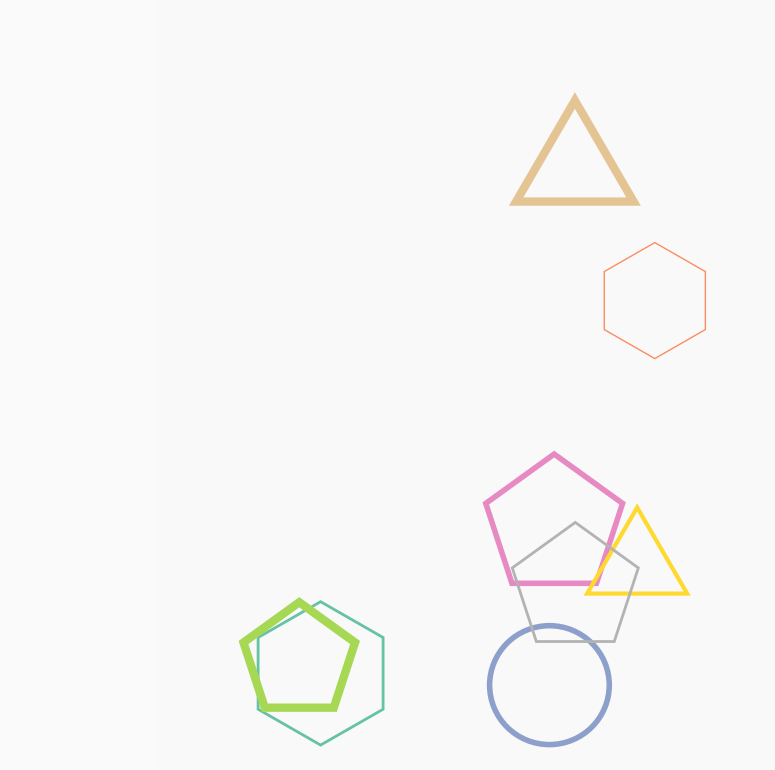[{"shape": "hexagon", "thickness": 1, "radius": 0.47, "center": [0.414, 0.125]}, {"shape": "hexagon", "thickness": 0.5, "radius": 0.38, "center": [0.845, 0.61]}, {"shape": "circle", "thickness": 2, "radius": 0.39, "center": [0.709, 0.11]}, {"shape": "pentagon", "thickness": 2, "radius": 0.46, "center": [0.715, 0.318]}, {"shape": "pentagon", "thickness": 3, "radius": 0.38, "center": [0.386, 0.142]}, {"shape": "triangle", "thickness": 1.5, "radius": 0.37, "center": [0.822, 0.266]}, {"shape": "triangle", "thickness": 3, "radius": 0.44, "center": [0.742, 0.782]}, {"shape": "pentagon", "thickness": 1, "radius": 0.43, "center": [0.742, 0.236]}]